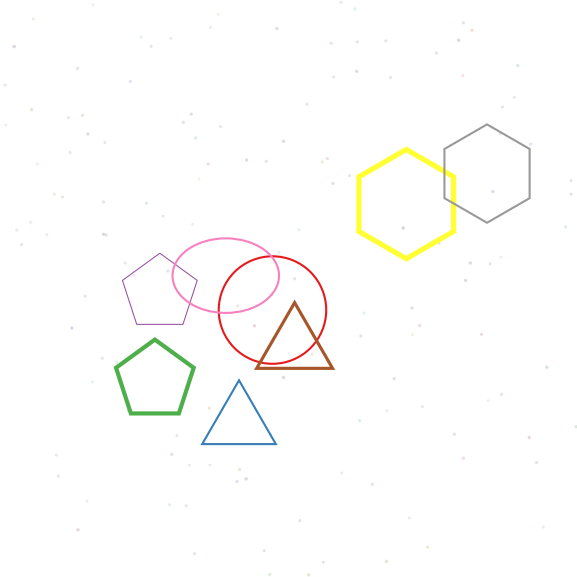[{"shape": "circle", "thickness": 1, "radius": 0.47, "center": [0.472, 0.462]}, {"shape": "triangle", "thickness": 1, "radius": 0.37, "center": [0.414, 0.267]}, {"shape": "pentagon", "thickness": 2, "radius": 0.35, "center": [0.268, 0.34]}, {"shape": "pentagon", "thickness": 0.5, "radius": 0.34, "center": [0.277, 0.493]}, {"shape": "hexagon", "thickness": 2.5, "radius": 0.47, "center": [0.703, 0.646]}, {"shape": "triangle", "thickness": 1.5, "radius": 0.38, "center": [0.51, 0.399]}, {"shape": "oval", "thickness": 1, "radius": 0.46, "center": [0.391, 0.522]}, {"shape": "hexagon", "thickness": 1, "radius": 0.43, "center": [0.843, 0.699]}]